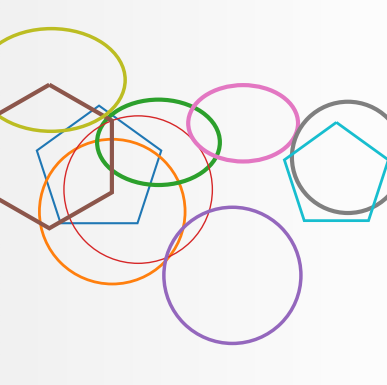[{"shape": "pentagon", "thickness": 1.5, "radius": 0.84, "center": [0.256, 0.557]}, {"shape": "circle", "thickness": 2, "radius": 0.94, "center": [0.29, 0.45]}, {"shape": "oval", "thickness": 3, "radius": 0.79, "center": [0.409, 0.63]}, {"shape": "circle", "thickness": 1, "radius": 0.96, "center": [0.357, 0.508]}, {"shape": "circle", "thickness": 2.5, "radius": 0.88, "center": [0.6, 0.285]}, {"shape": "hexagon", "thickness": 3, "radius": 0.93, "center": [0.127, 0.594]}, {"shape": "oval", "thickness": 3, "radius": 0.71, "center": [0.627, 0.68]}, {"shape": "circle", "thickness": 3, "radius": 0.72, "center": [0.898, 0.591]}, {"shape": "oval", "thickness": 2.5, "radius": 0.95, "center": [0.133, 0.792]}, {"shape": "pentagon", "thickness": 2, "radius": 0.71, "center": [0.868, 0.541]}]